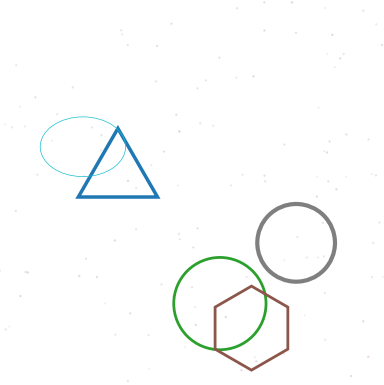[{"shape": "triangle", "thickness": 2.5, "radius": 0.59, "center": [0.306, 0.548]}, {"shape": "circle", "thickness": 2, "radius": 0.6, "center": [0.571, 0.211]}, {"shape": "hexagon", "thickness": 2, "radius": 0.55, "center": [0.653, 0.148]}, {"shape": "circle", "thickness": 3, "radius": 0.5, "center": [0.769, 0.369]}, {"shape": "oval", "thickness": 0.5, "radius": 0.55, "center": [0.215, 0.619]}]